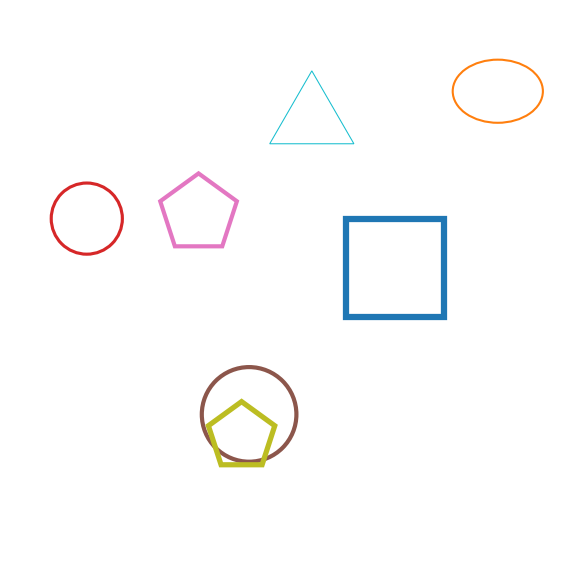[{"shape": "square", "thickness": 3, "radius": 0.42, "center": [0.684, 0.536]}, {"shape": "oval", "thickness": 1, "radius": 0.39, "center": [0.862, 0.841]}, {"shape": "circle", "thickness": 1.5, "radius": 0.31, "center": [0.15, 0.621]}, {"shape": "circle", "thickness": 2, "radius": 0.41, "center": [0.431, 0.282]}, {"shape": "pentagon", "thickness": 2, "radius": 0.35, "center": [0.344, 0.629]}, {"shape": "pentagon", "thickness": 2.5, "radius": 0.3, "center": [0.418, 0.243]}, {"shape": "triangle", "thickness": 0.5, "radius": 0.42, "center": [0.54, 0.792]}]